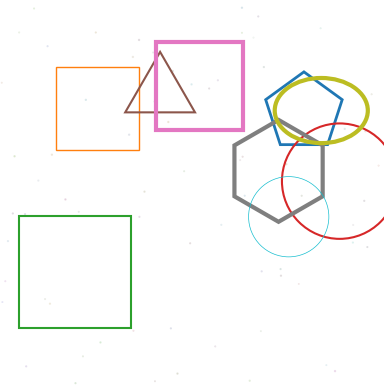[{"shape": "pentagon", "thickness": 2, "radius": 0.52, "center": [0.789, 0.709]}, {"shape": "square", "thickness": 1, "radius": 0.54, "center": [0.254, 0.718]}, {"shape": "square", "thickness": 1.5, "radius": 0.73, "center": [0.194, 0.294]}, {"shape": "circle", "thickness": 1.5, "radius": 0.75, "center": [0.882, 0.53]}, {"shape": "triangle", "thickness": 1.5, "radius": 0.52, "center": [0.416, 0.761]}, {"shape": "square", "thickness": 3, "radius": 0.57, "center": [0.517, 0.777]}, {"shape": "hexagon", "thickness": 3, "radius": 0.66, "center": [0.724, 0.556]}, {"shape": "oval", "thickness": 3, "radius": 0.6, "center": [0.834, 0.713]}, {"shape": "circle", "thickness": 0.5, "radius": 0.52, "center": [0.75, 0.437]}]